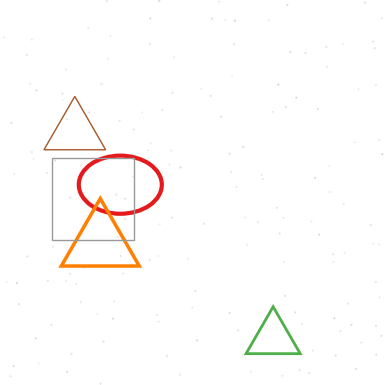[{"shape": "oval", "thickness": 3, "radius": 0.54, "center": [0.312, 0.52]}, {"shape": "triangle", "thickness": 2, "radius": 0.41, "center": [0.709, 0.122]}, {"shape": "triangle", "thickness": 2.5, "radius": 0.58, "center": [0.26, 0.367]}, {"shape": "triangle", "thickness": 1, "radius": 0.46, "center": [0.194, 0.657]}, {"shape": "square", "thickness": 1, "radius": 0.53, "center": [0.242, 0.484]}]